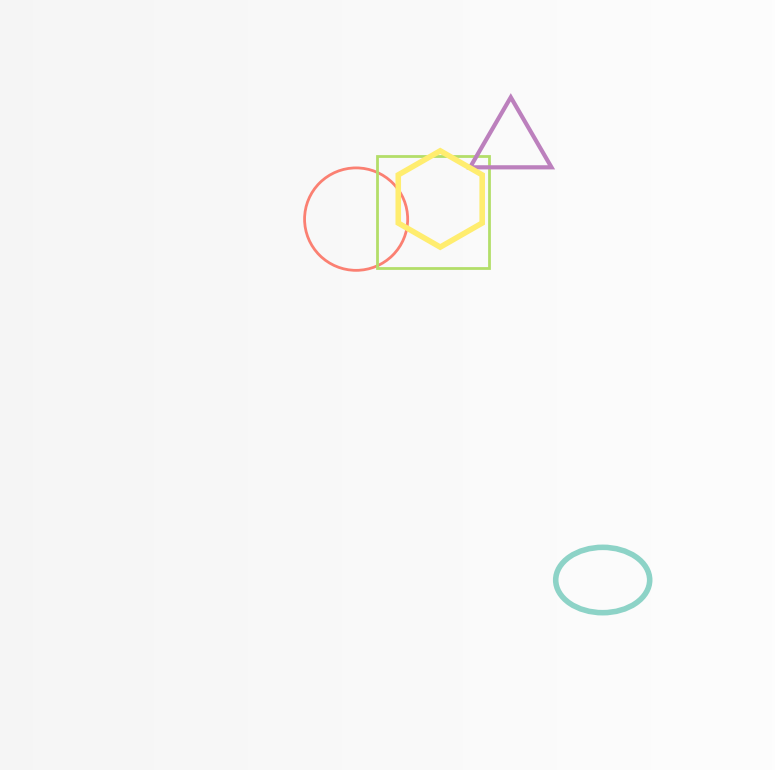[{"shape": "oval", "thickness": 2, "radius": 0.3, "center": [0.778, 0.247]}, {"shape": "circle", "thickness": 1, "radius": 0.33, "center": [0.46, 0.715]}, {"shape": "square", "thickness": 1, "radius": 0.36, "center": [0.558, 0.725]}, {"shape": "triangle", "thickness": 1.5, "radius": 0.3, "center": [0.659, 0.813]}, {"shape": "hexagon", "thickness": 2, "radius": 0.31, "center": [0.568, 0.742]}]